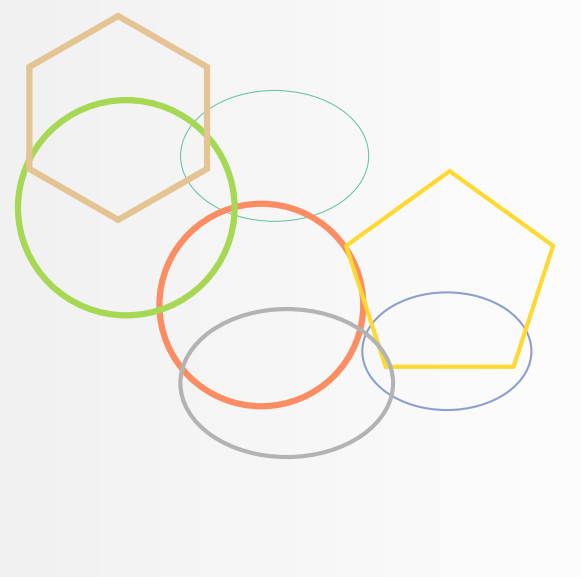[{"shape": "oval", "thickness": 0.5, "radius": 0.81, "center": [0.472, 0.729]}, {"shape": "circle", "thickness": 3, "radius": 0.88, "center": [0.45, 0.471]}, {"shape": "oval", "thickness": 1, "radius": 0.73, "center": [0.769, 0.391]}, {"shape": "circle", "thickness": 3, "radius": 0.93, "center": [0.217, 0.639]}, {"shape": "pentagon", "thickness": 2, "radius": 0.94, "center": [0.774, 0.516]}, {"shape": "hexagon", "thickness": 3, "radius": 0.88, "center": [0.203, 0.795]}, {"shape": "oval", "thickness": 2, "radius": 0.92, "center": [0.493, 0.336]}]